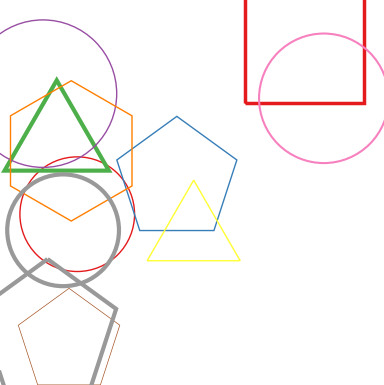[{"shape": "circle", "thickness": 1, "radius": 0.74, "center": [0.201, 0.444]}, {"shape": "square", "thickness": 2.5, "radius": 0.77, "center": [0.791, 0.886]}, {"shape": "pentagon", "thickness": 1, "radius": 0.82, "center": [0.459, 0.534]}, {"shape": "triangle", "thickness": 3, "radius": 0.78, "center": [0.147, 0.635]}, {"shape": "circle", "thickness": 1, "radius": 0.96, "center": [0.112, 0.757]}, {"shape": "hexagon", "thickness": 1, "radius": 0.91, "center": [0.185, 0.608]}, {"shape": "triangle", "thickness": 1, "radius": 0.7, "center": [0.503, 0.393]}, {"shape": "pentagon", "thickness": 0.5, "radius": 0.69, "center": [0.179, 0.112]}, {"shape": "circle", "thickness": 1.5, "radius": 0.84, "center": [0.841, 0.745]}, {"shape": "circle", "thickness": 3, "radius": 0.73, "center": [0.164, 0.402]}, {"shape": "pentagon", "thickness": 3, "radius": 0.94, "center": [0.123, 0.14]}]